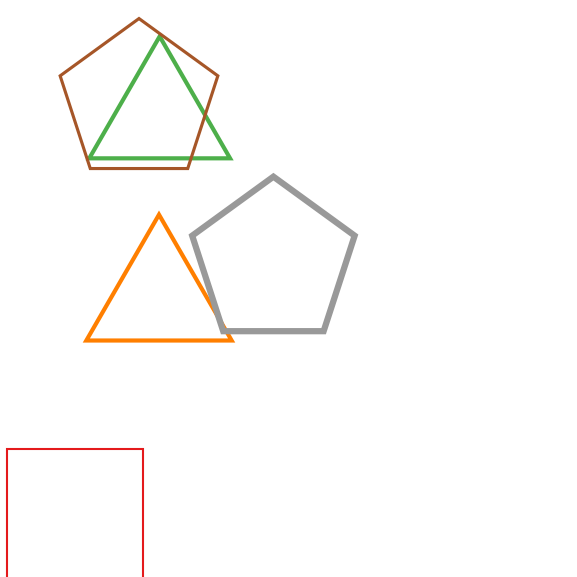[{"shape": "square", "thickness": 1, "radius": 0.59, "center": [0.129, 0.104]}, {"shape": "triangle", "thickness": 2, "radius": 0.7, "center": [0.276, 0.795]}, {"shape": "triangle", "thickness": 2, "radius": 0.73, "center": [0.275, 0.482]}, {"shape": "pentagon", "thickness": 1.5, "radius": 0.72, "center": [0.241, 0.823]}, {"shape": "pentagon", "thickness": 3, "radius": 0.74, "center": [0.473, 0.545]}]